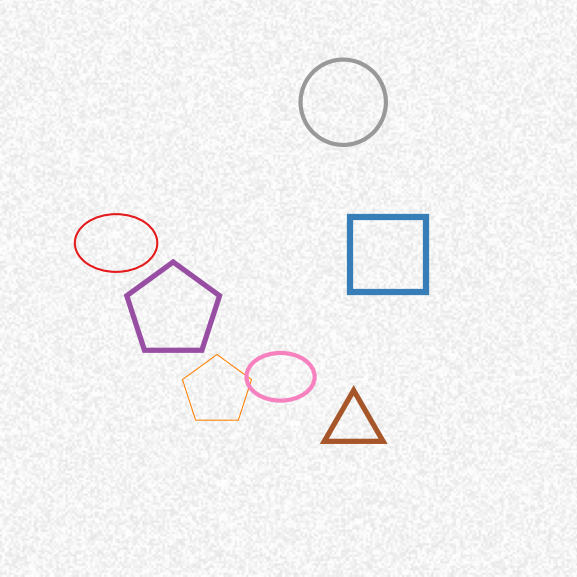[{"shape": "oval", "thickness": 1, "radius": 0.36, "center": [0.201, 0.578]}, {"shape": "square", "thickness": 3, "radius": 0.33, "center": [0.672, 0.558]}, {"shape": "pentagon", "thickness": 2.5, "radius": 0.42, "center": [0.3, 0.461]}, {"shape": "pentagon", "thickness": 0.5, "radius": 0.31, "center": [0.376, 0.322]}, {"shape": "triangle", "thickness": 2.5, "radius": 0.29, "center": [0.612, 0.264]}, {"shape": "oval", "thickness": 2, "radius": 0.3, "center": [0.486, 0.347]}, {"shape": "circle", "thickness": 2, "radius": 0.37, "center": [0.594, 0.822]}]